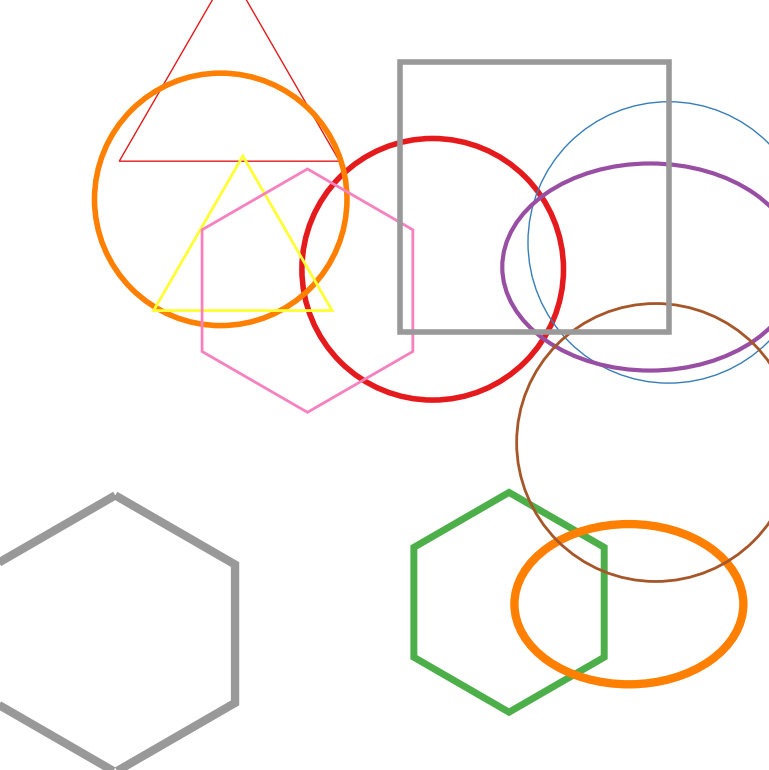[{"shape": "triangle", "thickness": 0.5, "radius": 0.83, "center": [0.298, 0.873]}, {"shape": "circle", "thickness": 2, "radius": 0.85, "center": [0.562, 0.65]}, {"shape": "circle", "thickness": 0.5, "radius": 0.91, "center": [0.868, 0.685]}, {"shape": "hexagon", "thickness": 2.5, "radius": 0.71, "center": [0.661, 0.218]}, {"shape": "oval", "thickness": 1.5, "radius": 0.96, "center": [0.844, 0.653]}, {"shape": "circle", "thickness": 2, "radius": 0.82, "center": [0.287, 0.741]}, {"shape": "oval", "thickness": 3, "radius": 0.74, "center": [0.817, 0.215]}, {"shape": "triangle", "thickness": 1, "radius": 0.67, "center": [0.315, 0.664]}, {"shape": "circle", "thickness": 1, "radius": 0.9, "center": [0.851, 0.425]}, {"shape": "hexagon", "thickness": 1, "radius": 0.79, "center": [0.399, 0.623]}, {"shape": "hexagon", "thickness": 3, "radius": 0.9, "center": [0.15, 0.177]}, {"shape": "square", "thickness": 2, "radius": 0.87, "center": [0.694, 0.744]}]